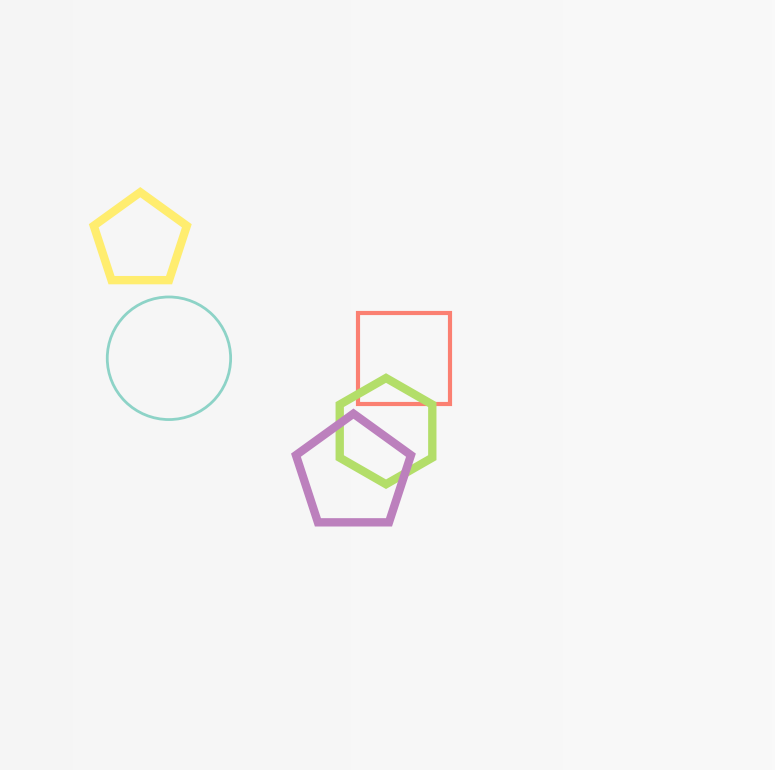[{"shape": "circle", "thickness": 1, "radius": 0.4, "center": [0.218, 0.535]}, {"shape": "square", "thickness": 1.5, "radius": 0.3, "center": [0.521, 0.535]}, {"shape": "hexagon", "thickness": 3, "radius": 0.34, "center": [0.498, 0.44]}, {"shape": "pentagon", "thickness": 3, "radius": 0.39, "center": [0.456, 0.385]}, {"shape": "pentagon", "thickness": 3, "radius": 0.32, "center": [0.181, 0.687]}]